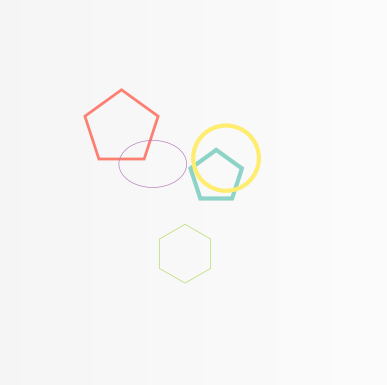[{"shape": "pentagon", "thickness": 3, "radius": 0.35, "center": [0.558, 0.541]}, {"shape": "pentagon", "thickness": 2, "radius": 0.5, "center": [0.314, 0.667]}, {"shape": "hexagon", "thickness": 0.5, "radius": 0.38, "center": [0.477, 0.341]}, {"shape": "oval", "thickness": 0.5, "radius": 0.44, "center": [0.394, 0.574]}, {"shape": "circle", "thickness": 3, "radius": 0.42, "center": [0.583, 0.589]}]